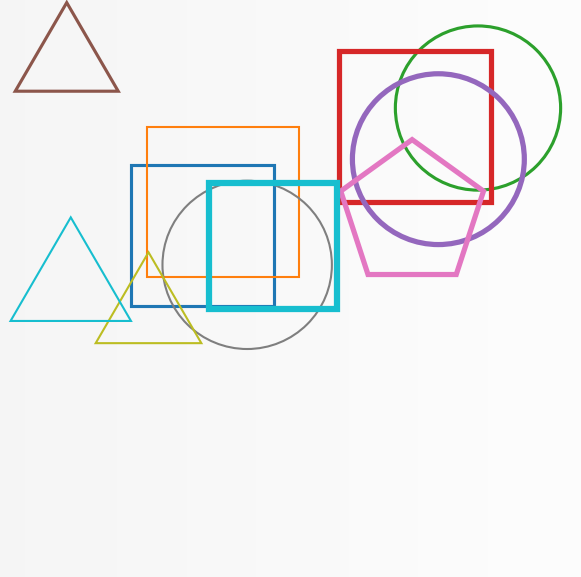[{"shape": "square", "thickness": 1.5, "radius": 0.61, "center": [0.348, 0.591]}, {"shape": "square", "thickness": 1, "radius": 0.65, "center": [0.384, 0.649]}, {"shape": "circle", "thickness": 1.5, "radius": 0.71, "center": [0.822, 0.812]}, {"shape": "square", "thickness": 2.5, "radius": 0.65, "center": [0.714, 0.78]}, {"shape": "circle", "thickness": 2.5, "radius": 0.74, "center": [0.754, 0.724]}, {"shape": "triangle", "thickness": 1.5, "radius": 0.51, "center": [0.115, 0.892]}, {"shape": "pentagon", "thickness": 2.5, "radius": 0.65, "center": [0.709, 0.628]}, {"shape": "circle", "thickness": 1, "radius": 0.73, "center": [0.425, 0.541]}, {"shape": "triangle", "thickness": 1, "radius": 0.52, "center": [0.256, 0.457]}, {"shape": "square", "thickness": 3, "radius": 0.55, "center": [0.47, 0.573]}, {"shape": "triangle", "thickness": 1, "radius": 0.6, "center": [0.122, 0.503]}]